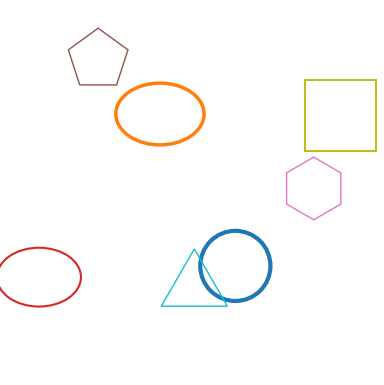[{"shape": "circle", "thickness": 3, "radius": 0.46, "center": [0.611, 0.309]}, {"shape": "oval", "thickness": 2.5, "radius": 0.57, "center": [0.415, 0.704]}, {"shape": "oval", "thickness": 1.5, "radius": 0.55, "center": [0.101, 0.28]}, {"shape": "pentagon", "thickness": 1, "radius": 0.41, "center": [0.255, 0.845]}, {"shape": "hexagon", "thickness": 1, "radius": 0.41, "center": [0.815, 0.511]}, {"shape": "square", "thickness": 1.5, "radius": 0.46, "center": [0.885, 0.7]}, {"shape": "triangle", "thickness": 1, "radius": 0.5, "center": [0.505, 0.254]}]